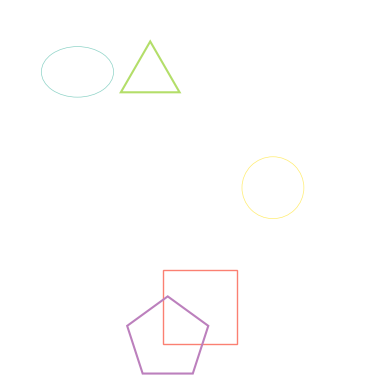[{"shape": "oval", "thickness": 0.5, "radius": 0.47, "center": [0.201, 0.813]}, {"shape": "square", "thickness": 1, "radius": 0.48, "center": [0.52, 0.204]}, {"shape": "triangle", "thickness": 1.5, "radius": 0.44, "center": [0.39, 0.804]}, {"shape": "pentagon", "thickness": 1.5, "radius": 0.55, "center": [0.436, 0.119]}, {"shape": "circle", "thickness": 0.5, "radius": 0.4, "center": [0.709, 0.512]}]